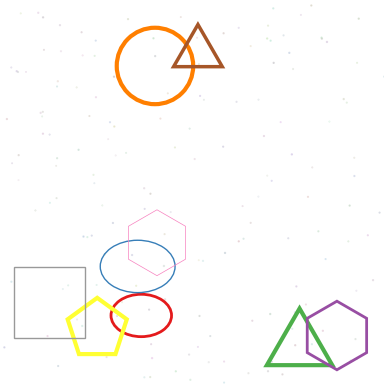[{"shape": "oval", "thickness": 2, "radius": 0.39, "center": [0.367, 0.181]}, {"shape": "oval", "thickness": 1, "radius": 0.49, "center": [0.358, 0.308]}, {"shape": "triangle", "thickness": 3, "radius": 0.49, "center": [0.778, 0.101]}, {"shape": "hexagon", "thickness": 2, "radius": 0.45, "center": [0.875, 0.129]}, {"shape": "circle", "thickness": 3, "radius": 0.5, "center": [0.402, 0.829]}, {"shape": "pentagon", "thickness": 3, "radius": 0.4, "center": [0.253, 0.146]}, {"shape": "triangle", "thickness": 2.5, "radius": 0.36, "center": [0.514, 0.863]}, {"shape": "hexagon", "thickness": 0.5, "radius": 0.43, "center": [0.408, 0.37]}, {"shape": "square", "thickness": 1, "radius": 0.46, "center": [0.129, 0.214]}]